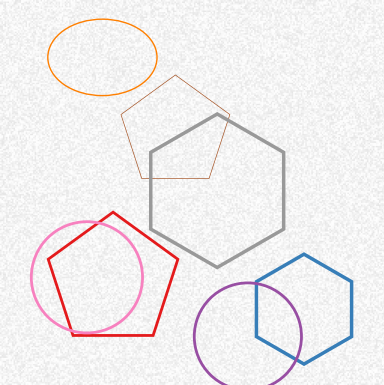[{"shape": "pentagon", "thickness": 2, "radius": 0.89, "center": [0.294, 0.272]}, {"shape": "hexagon", "thickness": 2.5, "radius": 0.71, "center": [0.79, 0.197]}, {"shape": "circle", "thickness": 2, "radius": 0.7, "center": [0.644, 0.126]}, {"shape": "oval", "thickness": 1, "radius": 0.71, "center": [0.266, 0.851]}, {"shape": "pentagon", "thickness": 0.5, "radius": 0.74, "center": [0.456, 0.657]}, {"shape": "circle", "thickness": 2, "radius": 0.72, "center": [0.226, 0.28]}, {"shape": "hexagon", "thickness": 2.5, "radius": 1.0, "center": [0.564, 0.505]}]